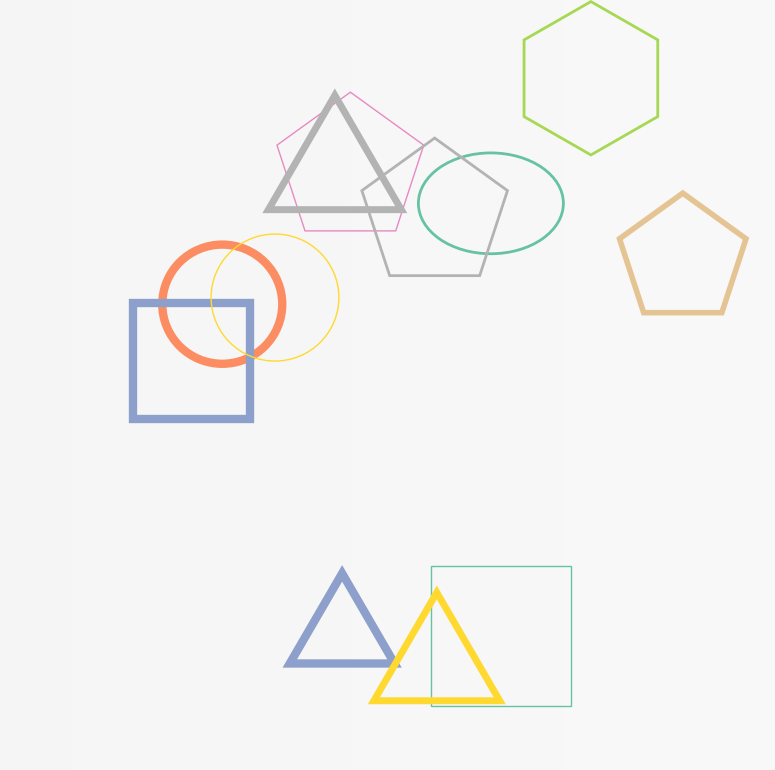[{"shape": "square", "thickness": 0.5, "radius": 0.45, "center": [0.646, 0.174]}, {"shape": "oval", "thickness": 1, "radius": 0.47, "center": [0.633, 0.736]}, {"shape": "circle", "thickness": 3, "radius": 0.39, "center": [0.287, 0.605]}, {"shape": "triangle", "thickness": 3, "radius": 0.39, "center": [0.441, 0.177]}, {"shape": "square", "thickness": 3, "radius": 0.38, "center": [0.247, 0.531]}, {"shape": "pentagon", "thickness": 0.5, "radius": 0.5, "center": [0.452, 0.781]}, {"shape": "hexagon", "thickness": 1, "radius": 0.5, "center": [0.762, 0.898]}, {"shape": "circle", "thickness": 0.5, "radius": 0.41, "center": [0.355, 0.614]}, {"shape": "triangle", "thickness": 2.5, "radius": 0.47, "center": [0.564, 0.137]}, {"shape": "pentagon", "thickness": 2, "radius": 0.43, "center": [0.881, 0.663]}, {"shape": "triangle", "thickness": 2.5, "radius": 0.49, "center": [0.432, 0.777]}, {"shape": "pentagon", "thickness": 1, "radius": 0.49, "center": [0.561, 0.722]}]